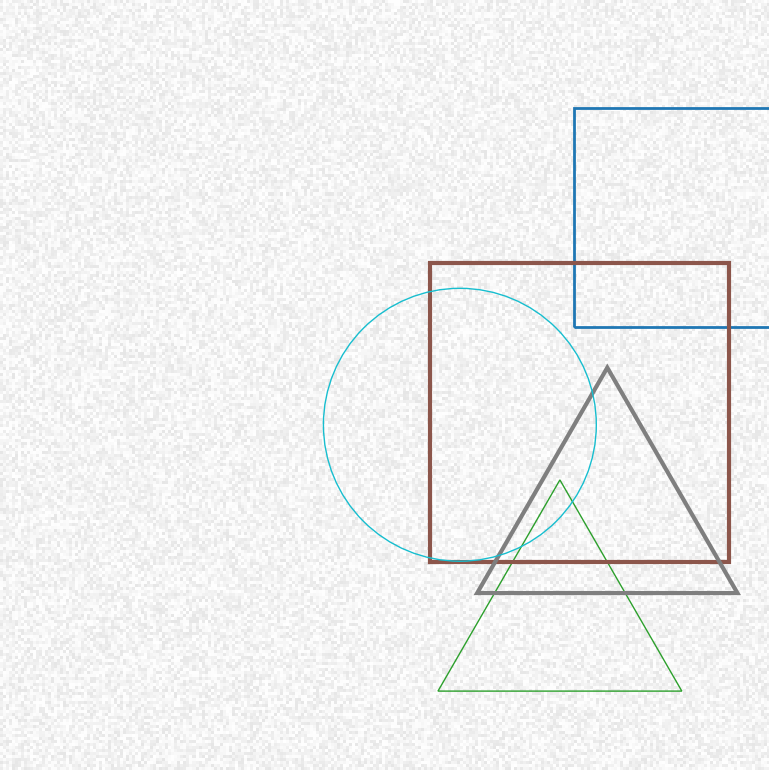[{"shape": "square", "thickness": 1, "radius": 0.71, "center": [0.887, 0.717]}, {"shape": "triangle", "thickness": 0.5, "radius": 0.91, "center": [0.727, 0.194]}, {"shape": "square", "thickness": 1.5, "radius": 0.97, "center": [0.753, 0.464]}, {"shape": "triangle", "thickness": 1.5, "radius": 0.98, "center": [0.789, 0.327]}, {"shape": "circle", "thickness": 0.5, "radius": 0.89, "center": [0.597, 0.448]}]